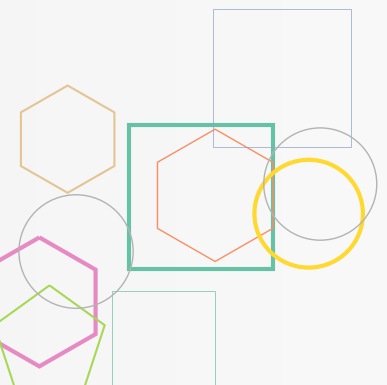[{"shape": "square", "thickness": 3, "radius": 0.93, "center": [0.519, 0.488]}, {"shape": "square", "thickness": 0.5, "radius": 0.67, "center": [0.422, 0.11]}, {"shape": "hexagon", "thickness": 1, "radius": 0.86, "center": [0.555, 0.493]}, {"shape": "square", "thickness": 0.5, "radius": 0.9, "center": [0.728, 0.798]}, {"shape": "hexagon", "thickness": 3, "radius": 0.84, "center": [0.102, 0.216]}, {"shape": "pentagon", "thickness": 1.5, "radius": 0.75, "center": [0.128, 0.109]}, {"shape": "circle", "thickness": 3, "radius": 0.7, "center": [0.797, 0.445]}, {"shape": "hexagon", "thickness": 1.5, "radius": 0.7, "center": [0.175, 0.638]}, {"shape": "circle", "thickness": 1, "radius": 0.73, "center": [0.826, 0.522]}, {"shape": "circle", "thickness": 1, "radius": 0.74, "center": [0.196, 0.347]}]